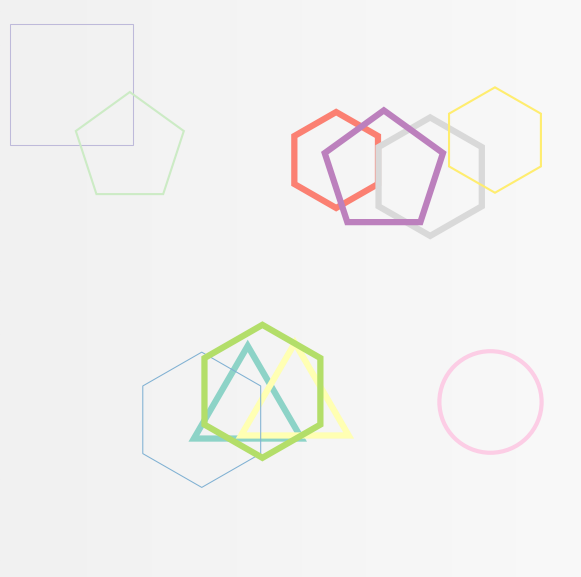[{"shape": "triangle", "thickness": 3, "radius": 0.53, "center": [0.426, 0.293]}, {"shape": "triangle", "thickness": 3, "radius": 0.53, "center": [0.507, 0.299]}, {"shape": "square", "thickness": 0.5, "radius": 0.53, "center": [0.123, 0.853]}, {"shape": "hexagon", "thickness": 3, "radius": 0.42, "center": [0.578, 0.722]}, {"shape": "hexagon", "thickness": 0.5, "radius": 0.59, "center": [0.347, 0.272]}, {"shape": "hexagon", "thickness": 3, "radius": 0.58, "center": [0.451, 0.322]}, {"shape": "circle", "thickness": 2, "radius": 0.44, "center": [0.844, 0.303]}, {"shape": "hexagon", "thickness": 3, "radius": 0.51, "center": [0.74, 0.693]}, {"shape": "pentagon", "thickness": 3, "radius": 0.53, "center": [0.66, 0.701]}, {"shape": "pentagon", "thickness": 1, "radius": 0.49, "center": [0.223, 0.742]}, {"shape": "hexagon", "thickness": 1, "radius": 0.46, "center": [0.852, 0.757]}]